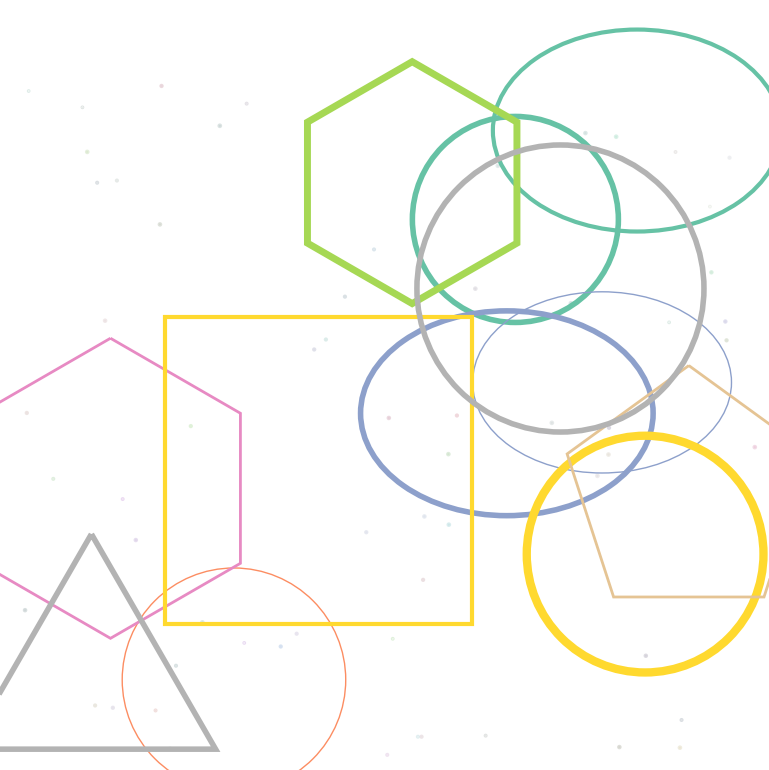[{"shape": "oval", "thickness": 1.5, "radius": 0.94, "center": [0.827, 0.83]}, {"shape": "circle", "thickness": 2, "radius": 0.67, "center": [0.669, 0.715]}, {"shape": "circle", "thickness": 0.5, "radius": 0.73, "center": [0.304, 0.117]}, {"shape": "oval", "thickness": 0.5, "radius": 0.84, "center": [0.782, 0.503]}, {"shape": "oval", "thickness": 2, "radius": 0.95, "center": [0.658, 0.463]}, {"shape": "hexagon", "thickness": 1, "radius": 0.97, "center": [0.143, 0.366]}, {"shape": "hexagon", "thickness": 2.5, "radius": 0.79, "center": [0.535, 0.763]}, {"shape": "circle", "thickness": 3, "radius": 0.77, "center": [0.838, 0.28]}, {"shape": "square", "thickness": 1.5, "radius": 1.0, "center": [0.414, 0.389]}, {"shape": "pentagon", "thickness": 1, "radius": 0.83, "center": [0.895, 0.359]}, {"shape": "circle", "thickness": 2, "radius": 0.93, "center": [0.728, 0.625]}, {"shape": "triangle", "thickness": 2, "radius": 0.93, "center": [0.119, 0.12]}]